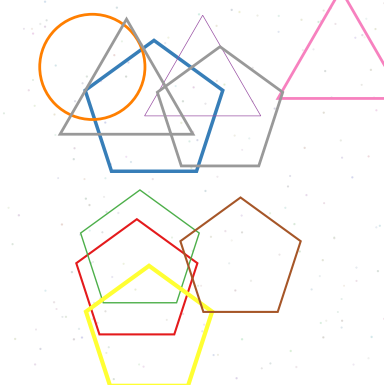[{"shape": "pentagon", "thickness": 1.5, "radius": 0.83, "center": [0.355, 0.265]}, {"shape": "pentagon", "thickness": 2.5, "radius": 0.94, "center": [0.4, 0.707]}, {"shape": "pentagon", "thickness": 1, "radius": 0.81, "center": [0.363, 0.345]}, {"shape": "triangle", "thickness": 0.5, "radius": 0.87, "center": [0.526, 0.786]}, {"shape": "circle", "thickness": 2, "radius": 0.68, "center": [0.24, 0.826]}, {"shape": "pentagon", "thickness": 3, "radius": 0.86, "center": [0.387, 0.137]}, {"shape": "pentagon", "thickness": 1.5, "radius": 0.82, "center": [0.625, 0.323]}, {"shape": "triangle", "thickness": 2, "radius": 0.94, "center": [0.885, 0.839]}, {"shape": "triangle", "thickness": 2, "radius": 1.0, "center": [0.329, 0.751]}, {"shape": "pentagon", "thickness": 2, "radius": 0.86, "center": [0.572, 0.707]}]